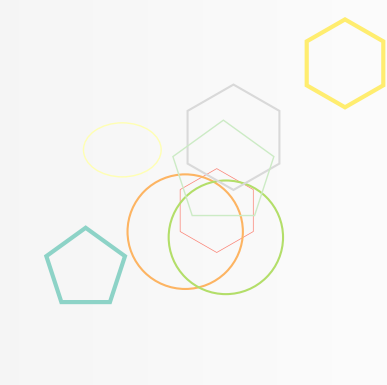[{"shape": "pentagon", "thickness": 3, "radius": 0.53, "center": [0.221, 0.302]}, {"shape": "oval", "thickness": 1, "radius": 0.5, "center": [0.316, 0.611]}, {"shape": "hexagon", "thickness": 0.5, "radius": 0.54, "center": [0.559, 0.453]}, {"shape": "circle", "thickness": 1.5, "radius": 0.74, "center": [0.478, 0.398]}, {"shape": "circle", "thickness": 1.5, "radius": 0.74, "center": [0.583, 0.384]}, {"shape": "hexagon", "thickness": 1.5, "radius": 0.68, "center": [0.603, 0.643]}, {"shape": "pentagon", "thickness": 1, "radius": 0.68, "center": [0.576, 0.551]}, {"shape": "hexagon", "thickness": 3, "radius": 0.57, "center": [0.89, 0.835]}]